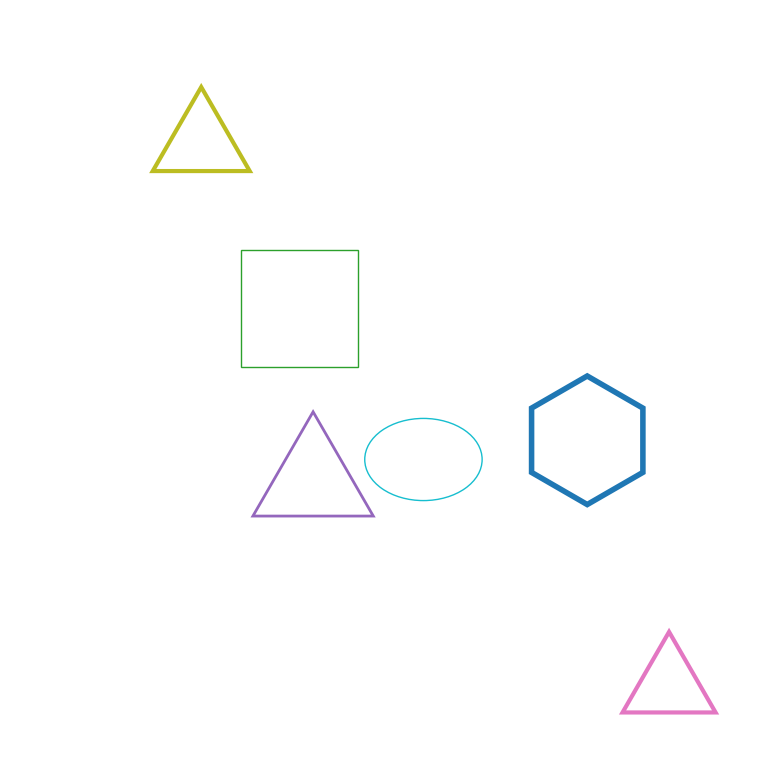[{"shape": "hexagon", "thickness": 2, "radius": 0.42, "center": [0.763, 0.428]}, {"shape": "square", "thickness": 0.5, "radius": 0.38, "center": [0.389, 0.599]}, {"shape": "triangle", "thickness": 1, "radius": 0.45, "center": [0.407, 0.375]}, {"shape": "triangle", "thickness": 1.5, "radius": 0.35, "center": [0.869, 0.11]}, {"shape": "triangle", "thickness": 1.5, "radius": 0.36, "center": [0.261, 0.814]}, {"shape": "oval", "thickness": 0.5, "radius": 0.38, "center": [0.55, 0.403]}]